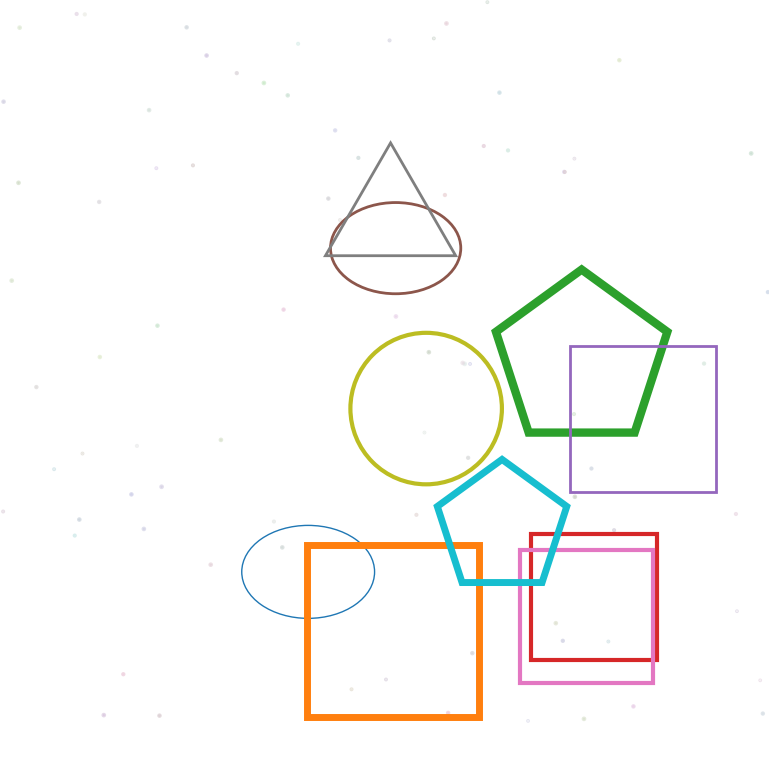[{"shape": "oval", "thickness": 0.5, "radius": 0.43, "center": [0.4, 0.257]}, {"shape": "square", "thickness": 2.5, "radius": 0.56, "center": [0.511, 0.181]}, {"shape": "pentagon", "thickness": 3, "radius": 0.59, "center": [0.755, 0.533]}, {"shape": "square", "thickness": 1.5, "radius": 0.41, "center": [0.772, 0.225]}, {"shape": "square", "thickness": 1, "radius": 0.48, "center": [0.835, 0.456]}, {"shape": "oval", "thickness": 1, "radius": 0.42, "center": [0.514, 0.678]}, {"shape": "square", "thickness": 1.5, "radius": 0.43, "center": [0.762, 0.199]}, {"shape": "triangle", "thickness": 1, "radius": 0.49, "center": [0.507, 0.717]}, {"shape": "circle", "thickness": 1.5, "radius": 0.49, "center": [0.553, 0.469]}, {"shape": "pentagon", "thickness": 2.5, "radius": 0.44, "center": [0.652, 0.315]}]